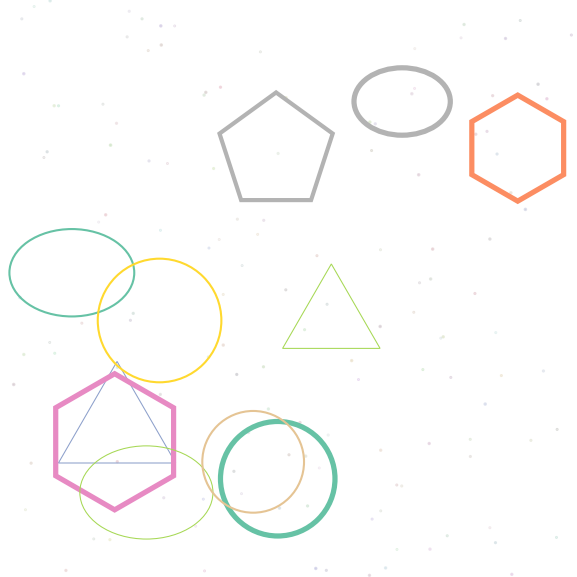[{"shape": "circle", "thickness": 2.5, "radius": 0.5, "center": [0.481, 0.17]}, {"shape": "oval", "thickness": 1, "radius": 0.54, "center": [0.124, 0.527]}, {"shape": "hexagon", "thickness": 2.5, "radius": 0.46, "center": [0.897, 0.743]}, {"shape": "triangle", "thickness": 0.5, "radius": 0.59, "center": [0.203, 0.256]}, {"shape": "hexagon", "thickness": 2.5, "radius": 0.59, "center": [0.199, 0.234]}, {"shape": "triangle", "thickness": 0.5, "radius": 0.49, "center": [0.574, 0.445]}, {"shape": "oval", "thickness": 0.5, "radius": 0.58, "center": [0.253, 0.146]}, {"shape": "circle", "thickness": 1, "radius": 0.54, "center": [0.276, 0.444]}, {"shape": "circle", "thickness": 1, "radius": 0.44, "center": [0.438, 0.199]}, {"shape": "oval", "thickness": 2.5, "radius": 0.42, "center": [0.696, 0.823]}, {"shape": "pentagon", "thickness": 2, "radius": 0.52, "center": [0.478, 0.736]}]